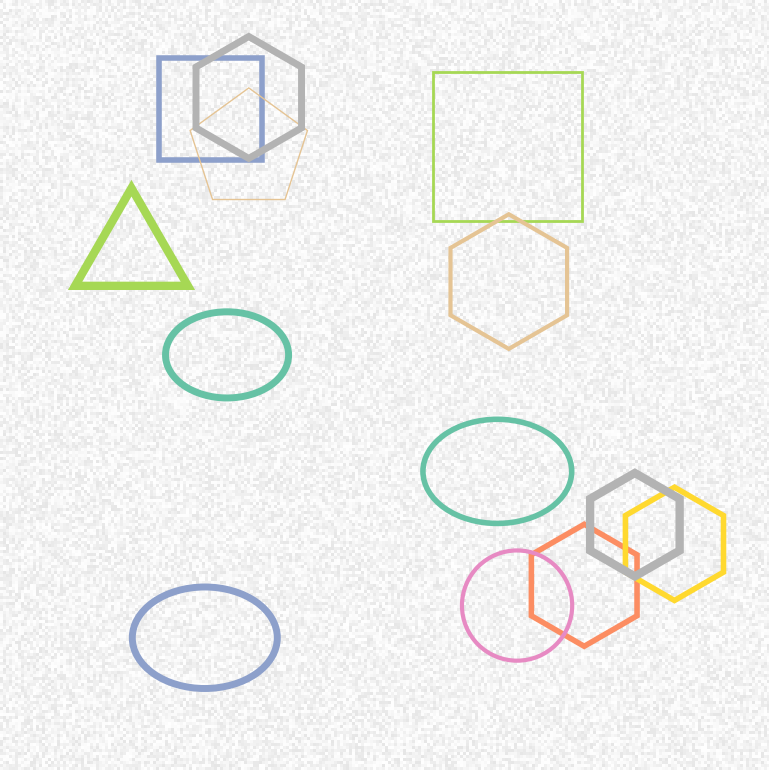[{"shape": "oval", "thickness": 2.5, "radius": 0.4, "center": [0.295, 0.539]}, {"shape": "oval", "thickness": 2, "radius": 0.48, "center": [0.646, 0.388]}, {"shape": "hexagon", "thickness": 2, "radius": 0.4, "center": [0.759, 0.24]}, {"shape": "oval", "thickness": 2.5, "radius": 0.47, "center": [0.266, 0.172]}, {"shape": "square", "thickness": 2, "radius": 0.33, "center": [0.274, 0.858]}, {"shape": "circle", "thickness": 1.5, "radius": 0.36, "center": [0.672, 0.214]}, {"shape": "square", "thickness": 1, "radius": 0.48, "center": [0.659, 0.81]}, {"shape": "triangle", "thickness": 3, "radius": 0.42, "center": [0.171, 0.671]}, {"shape": "hexagon", "thickness": 2, "radius": 0.37, "center": [0.876, 0.294]}, {"shape": "hexagon", "thickness": 1.5, "radius": 0.44, "center": [0.661, 0.634]}, {"shape": "pentagon", "thickness": 0.5, "radius": 0.4, "center": [0.323, 0.806]}, {"shape": "hexagon", "thickness": 3, "radius": 0.34, "center": [0.825, 0.319]}, {"shape": "hexagon", "thickness": 2.5, "radius": 0.4, "center": [0.323, 0.873]}]